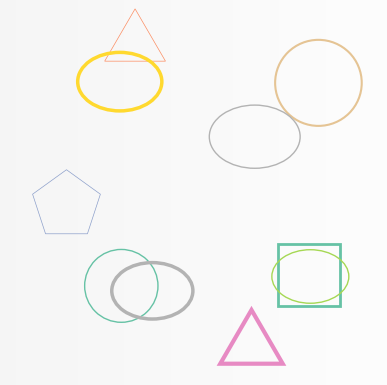[{"shape": "circle", "thickness": 1, "radius": 0.47, "center": [0.313, 0.257]}, {"shape": "square", "thickness": 2, "radius": 0.4, "center": [0.797, 0.286]}, {"shape": "triangle", "thickness": 0.5, "radius": 0.45, "center": [0.349, 0.886]}, {"shape": "pentagon", "thickness": 0.5, "radius": 0.46, "center": [0.172, 0.467]}, {"shape": "triangle", "thickness": 3, "radius": 0.47, "center": [0.649, 0.102]}, {"shape": "oval", "thickness": 1, "radius": 0.5, "center": [0.801, 0.282]}, {"shape": "oval", "thickness": 2.5, "radius": 0.54, "center": [0.309, 0.788]}, {"shape": "circle", "thickness": 1.5, "radius": 0.56, "center": [0.822, 0.785]}, {"shape": "oval", "thickness": 1, "radius": 0.59, "center": [0.657, 0.645]}, {"shape": "oval", "thickness": 2.5, "radius": 0.52, "center": [0.393, 0.245]}]